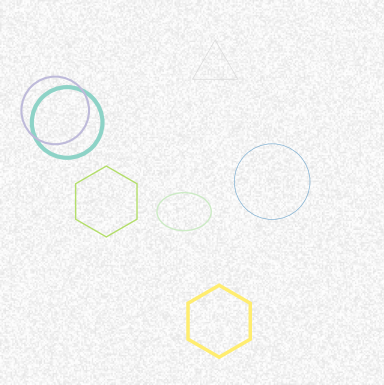[{"shape": "circle", "thickness": 3, "radius": 0.46, "center": [0.174, 0.682]}, {"shape": "circle", "thickness": 1.5, "radius": 0.44, "center": [0.143, 0.713]}, {"shape": "circle", "thickness": 0.5, "radius": 0.49, "center": [0.707, 0.528]}, {"shape": "hexagon", "thickness": 1, "radius": 0.46, "center": [0.276, 0.477]}, {"shape": "triangle", "thickness": 0.5, "radius": 0.34, "center": [0.559, 0.828]}, {"shape": "oval", "thickness": 1, "radius": 0.35, "center": [0.478, 0.45]}, {"shape": "hexagon", "thickness": 2.5, "radius": 0.47, "center": [0.569, 0.166]}]